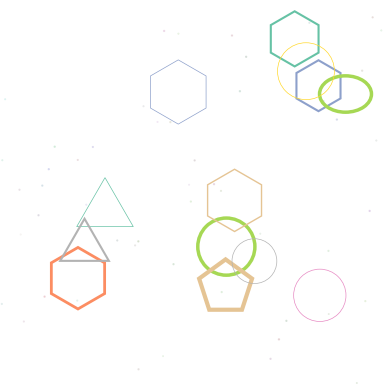[{"shape": "hexagon", "thickness": 1.5, "radius": 0.36, "center": [0.765, 0.899]}, {"shape": "triangle", "thickness": 0.5, "radius": 0.42, "center": [0.273, 0.454]}, {"shape": "hexagon", "thickness": 2, "radius": 0.4, "center": [0.203, 0.277]}, {"shape": "hexagon", "thickness": 0.5, "radius": 0.42, "center": [0.463, 0.761]}, {"shape": "hexagon", "thickness": 1.5, "radius": 0.33, "center": [0.827, 0.777]}, {"shape": "circle", "thickness": 0.5, "radius": 0.34, "center": [0.831, 0.233]}, {"shape": "oval", "thickness": 2.5, "radius": 0.34, "center": [0.897, 0.756]}, {"shape": "circle", "thickness": 2.5, "radius": 0.37, "center": [0.588, 0.359]}, {"shape": "circle", "thickness": 0.5, "radius": 0.37, "center": [0.795, 0.815]}, {"shape": "pentagon", "thickness": 3, "radius": 0.36, "center": [0.586, 0.254]}, {"shape": "hexagon", "thickness": 1, "radius": 0.4, "center": [0.609, 0.48]}, {"shape": "circle", "thickness": 0.5, "radius": 0.29, "center": [0.661, 0.322]}, {"shape": "triangle", "thickness": 1.5, "radius": 0.36, "center": [0.22, 0.359]}]